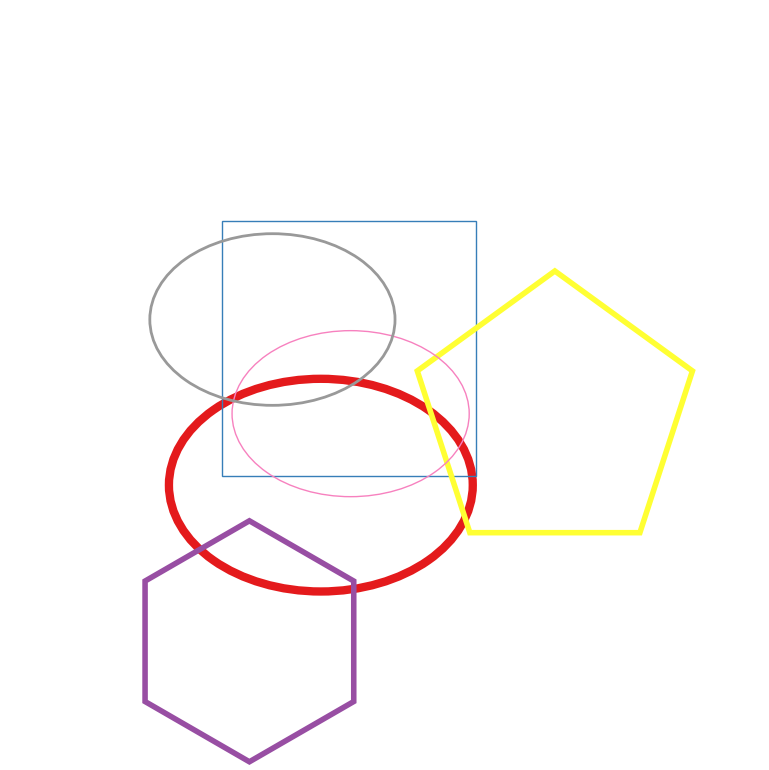[{"shape": "oval", "thickness": 3, "radius": 0.99, "center": [0.417, 0.37]}, {"shape": "square", "thickness": 0.5, "radius": 0.83, "center": [0.453, 0.547]}, {"shape": "hexagon", "thickness": 2, "radius": 0.78, "center": [0.324, 0.167]}, {"shape": "pentagon", "thickness": 2, "radius": 0.94, "center": [0.721, 0.46]}, {"shape": "oval", "thickness": 0.5, "radius": 0.77, "center": [0.455, 0.463]}, {"shape": "oval", "thickness": 1, "radius": 0.8, "center": [0.354, 0.585]}]